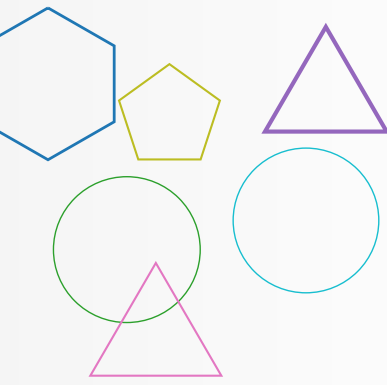[{"shape": "hexagon", "thickness": 2, "radius": 0.99, "center": [0.124, 0.782]}, {"shape": "circle", "thickness": 1, "radius": 0.95, "center": [0.327, 0.352]}, {"shape": "triangle", "thickness": 3, "radius": 0.91, "center": [0.841, 0.749]}, {"shape": "triangle", "thickness": 1.5, "radius": 0.98, "center": [0.402, 0.122]}, {"shape": "pentagon", "thickness": 1.5, "radius": 0.68, "center": [0.437, 0.697]}, {"shape": "circle", "thickness": 1, "radius": 0.94, "center": [0.79, 0.427]}]